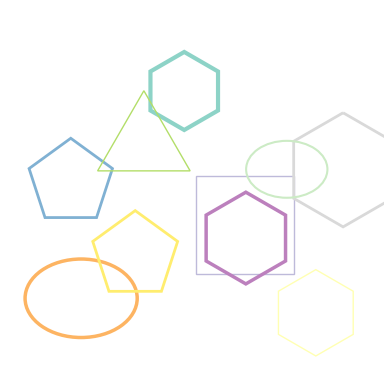[{"shape": "hexagon", "thickness": 3, "radius": 0.51, "center": [0.479, 0.764]}, {"shape": "hexagon", "thickness": 1, "radius": 0.56, "center": [0.82, 0.188]}, {"shape": "square", "thickness": 1, "radius": 0.64, "center": [0.636, 0.416]}, {"shape": "pentagon", "thickness": 2, "radius": 0.57, "center": [0.184, 0.527]}, {"shape": "oval", "thickness": 2.5, "radius": 0.73, "center": [0.211, 0.225]}, {"shape": "triangle", "thickness": 1, "radius": 0.69, "center": [0.374, 0.626]}, {"shape": "hexagon", "thickness": 2, "radius": 0.74, "center": [0.891, 0.559]}, {"shape": "hexagon", "thickness": 2.5, "radius": 0.6, "center": [0.639, 0.382]}, {"shape": "oval", "thickness": 1.5, "radius": 0.53, "center": [0.745, 0.56]}, {"shape": "pentagon", "thickness": 2, "radius": 0.58, "center": [0.351, 0.337]}]